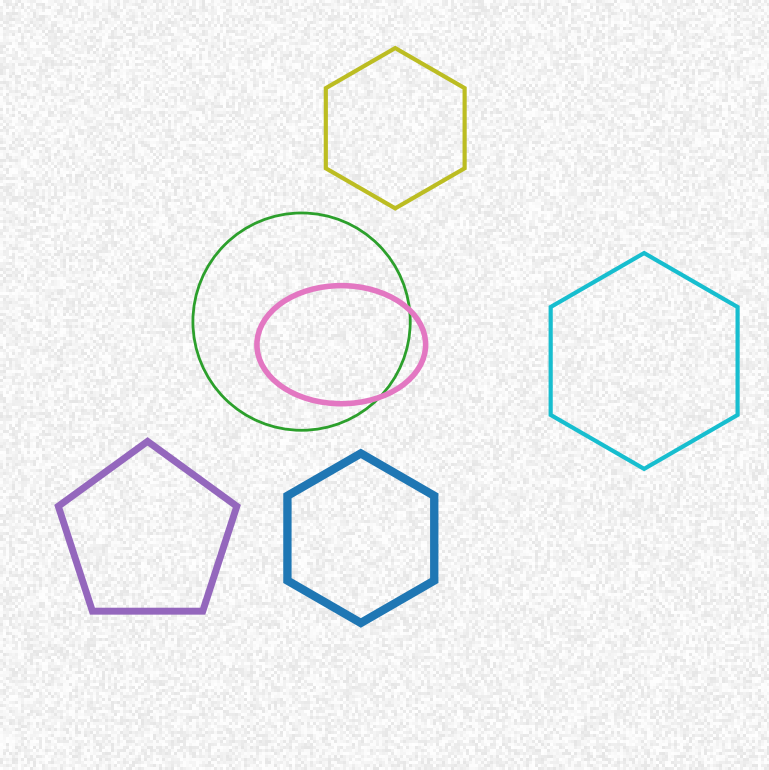[{"shape": "hexagon", "thickness": 3, "radius": 0.55, "center": [0.469, 0.301]}, {"shape": "circle", "thickness": 1, "radius": 0.71, "center": [0.392, 0.582]}, {"shape": "pentagon", "thickness": 2.5, "radius": 0.61, "center": [0.192, 0.305]}, {"shape": "oval", "thickness": 2, "radius": 0.55, "center": [0.443, 0.552]}, {"shape": "hexagon", "thickness": 1.5, "radius": 0.52, "center": [0.513, 0.833]}, {"shape": "hexagon", "thickness": 1.5, "radius": 0.7, "center": [0.837, 0.531]}]